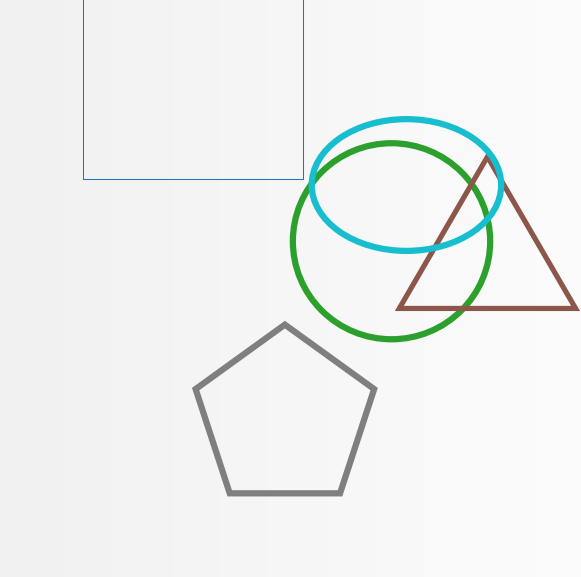[{"shape": "square", "thickness": 0.5, "radius": 0.94, "center": [0.332, 0.878]}, {"shape": "circle", "thickness": 3, "radius": 0.85, "center": [0.674, 0.581]}, {"shape": "triangle", "thickness": 2.5, "radius": 0.88, "center": [0.839, 0.553]}, {"shape": "pentagon", "thickness": 3, "radius": 0.81, "center": [0.49, 0.276]}, {"shape": "oval", "thickness": 3, "radius": 0.81, "center": [0.699, 0.679]}]